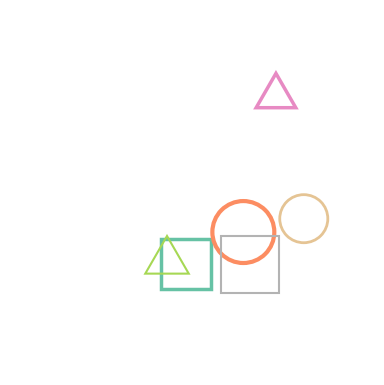[{"shape": "square", "thickness": 2.5, "radius": 0.32, "center": [0.483, 0.314]}, {"shape": "circle", "thickness": 3, "radius": 0.4, "center": [0.632, 0.397]}, {"shape": "triangle", "thickness": 2.5, "radius": 0.3, "center": [0.717, 0.75]}, {"shape": "triangle", "thickness": 1.5, "radius": 0.33, "center": [0.434, 0.322]}, {"shape": "circle", "thickness": 2, "radius": 0.31, "center": [0.789, 0.432]}, {"shape": "square", "thickness": 1.5, "radius": 0.37, "center": [0.649, 0.312]}]